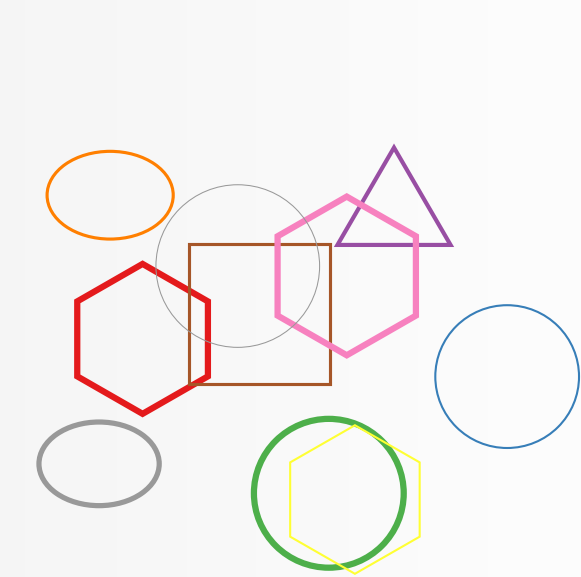[{"shape": "hexagon", "thickness": 3, "radius": 0.65, "center": [0.245, 0.412]}, {"shape": "circle", "thickness": 1, "radius": 0.62, "center": [0.873, 0.347]}, {"shape": "circle", "thickness": 3, "radius": 0.64, "center": [0.566, 0.145]}, {"shape": "triangle", "thickness": 2, "radius": 0.56, "center": [0.678, 0.631]}, {"shape": "oval", "thickness": 1.5, "radius": 0.54, "center": [0.19, 0.661]}, {"shape": "hexagon", "thickness": 1, "radius": 0.64, "center": [0.611, 0.134]}, {"shape": "square", "thickness": 1.5, "radius": 0.61, "center": [0.447, 0.455]}, {"shape": "hexagon", "thickness": 3, "radius": 0.69, "center": [0.597, 0.521]}, {"shape": "oval", "thickness": 2.5, "radius": 0.52, "center": [0.17, 0.196]}, {"shape": "circle", "thickness": 0.5, "radius": 0.7, "center": [0.409, 0.538]}]